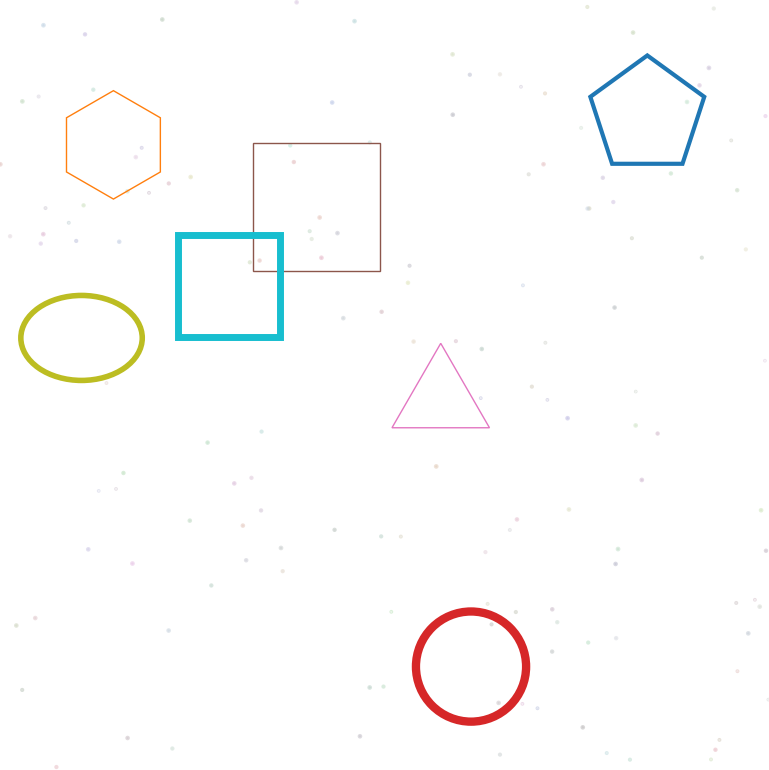[{"shape": "pentagon", "thickness": 1.5, "radius": 0.39, "center": [0.841, 0.85]}, {"shape": "hexagon", "thickness": 0.5, "radius": 0.35, "center": [0.147, 0.812]}, {"shape": "circle", "thickness": 3, "radius": 0.36, "center": [0.612, 0.134]}, {"shape": "square", "thickness": 0.5, "radius": 0.41, "center": [0.411, 0.731]}, {"shape": "triangle", "thickness": 0.5, "radius": 0.37, "center": [0.572, 0.481]}, {"shape": "oval", "thickness": 2, "radius": 0.39, "center": [0.106, 0.561]}, {"shape": "square", "thickness": 2.5, "radius": 0.33, "center": [0.297, 0.629]}]